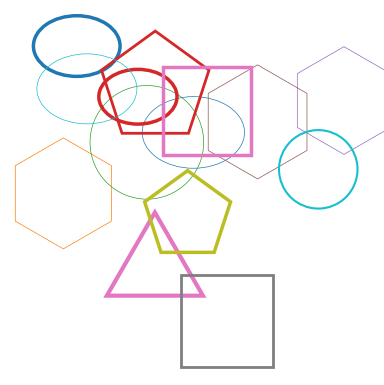[{"shape": "oval", "thickness": 2.5, "radius": 0.56, "center": [0.199, 0.88]}, {"shape": "oval", "thickness": 0.5, "radius": 0.66, "center": [0.502, 0.656]}, {"shape": "hexagon", "thickness": 0.5, "radius": 0.72, "center": [0.165, 0.498]}, {"shape": "circle", "thickness": 0.5, "radius": 0.74, "center": [0.381, 0.63]}, {"shape": "pentagon", "thickness": 2, "radius": 0.73, "center": [0.403, 0.773]}, {"shape": "oval", "thickness": 2.5, "radius": 0.51, "center": [0.358, 0.749]}, {"shape": "hexagon", "thickness": 0.5, "radius": 0.7, "center": [0.893, 0.739]}, {"shape": "hexagon", "thickness": 0.5, "radius": 0.74, "center": [0.669, 0.683]}, {"shape": "triangle", "thickness": 3, "radius": 0.72, "center": [0.402, 0.304]}, {"shape": "square", "thickness": 2.5, "radius": 0.57, "center": [0.538, 0.712]}, {"shape": "square", "thickness": 2, "radius": 0.6, "center": [0.59, 0.165]}, {"shape": "pentagon", "thickness": 2.5, "radius": 0.59, "center": [0.487, 0.439]}, {"shape": "oval", "thickness": 0.5, "radius": 0.65, "center": [0.226, 0.769]}, {"shape": "circle", "thickness": 1.5, "radius": 0.51, "center": [0.827, 0.56]}]